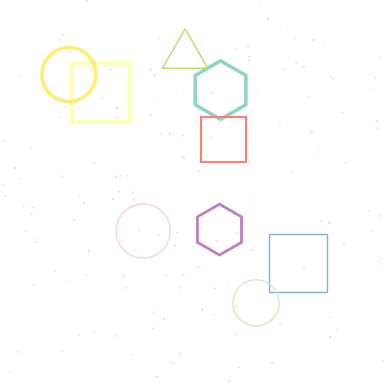[{"shape": "hexagon", "thickness": 2.5, "radius": 0.38, "center": [0.573, 0.766]}, {"shape": "square", "thickness": 3, "radius": 0.38, "center": [0.262, 0.761]}, {"shape": "square", "thickness": 1.5, "radius": 0.29, "center": [0.58, 0.638]}, {"shape": "square", "thickness": 1, "radius": 0.38, "center": [0.774, 0.317]}, {"shape": "triangle", "thickness": 1, "radius": 0.34, "center": [0.481, 0.857]}, {"shape": "circle", "thickness": 1, "radius": 0.35, "center": [0.372, 0.4]}, {"shape": "hexagon", "thickness": 2, "radius": 0.33, "center": [0.57, 0.404]}, {"shape": "circle", "thickness": 1, "radius": 0.3, "center": [0.665, 0.213]}, {"shape": "circle", "thickness": 2.5, "radius": 0.35, "center": [0.179, 0.807]}]